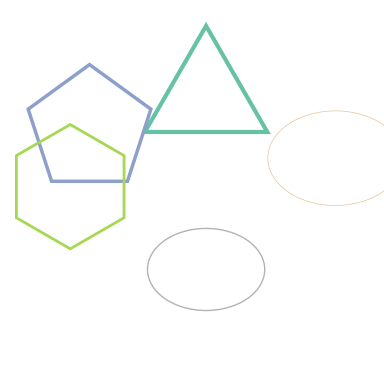[{"shape": "triangle", "thickness": 3, "radius": 0.92, "center": [0.535, 0.749]}, {"shape": "pentagon", "thickness": 2.5, "radius": 0.84, "center": [0.233, 0.665]}, {"shape": "hexagon", "thickness": 2, "radius": 0.81, "center": [0.182, 0.515]}, {"shape": "oval", "thickness": 0.5, "radius": 0.88, "center": [0.871, 0.589]}, {"shape": "oval", "thickness": 1, "radius": 0.76, "center": [0.535, 0.3]}]